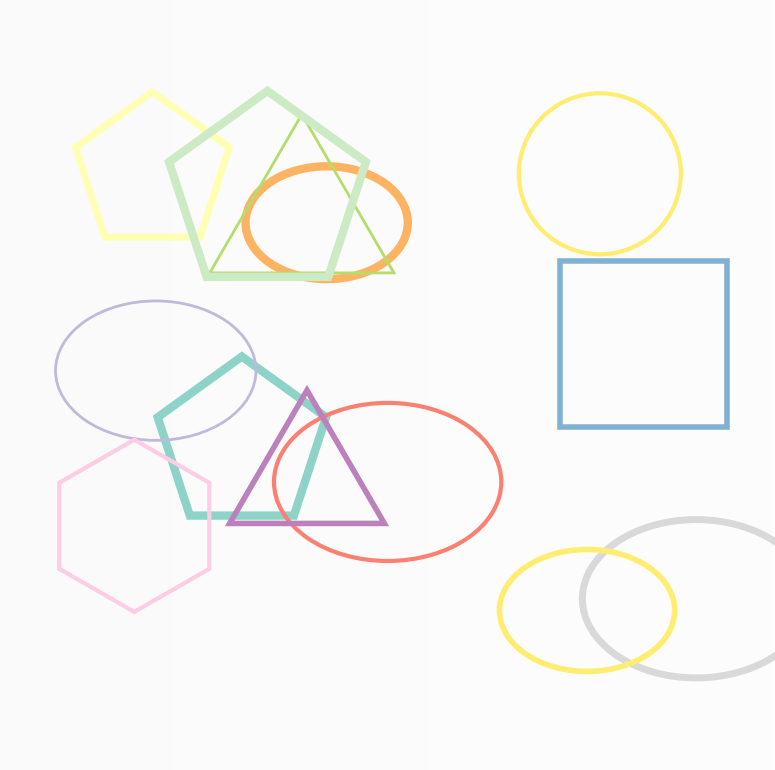[{"shape": "pentagon", "thickness": 3, "radius": 0.57, "center": [0.312, 0.423]}, {"shape": "pentagon", "thickness": 2.5, "radius": 0.52, "center": [0.197, 0.776]}, {"shape": "oval", "thickness": 1, "radius": 0.65, "center": [0.201, 0.519]}, {"shape": "oval", "thickness": 1.5, "radius": 0.73, "center": [0.5, 0.374]}, {"shape": "square", "thickness": 2, "radius": 0.54, "center": [0.83, 0.554]}, {"shape": "oval", "thickness": 3, "radius": 0.52, "center": [0.422, 0.711]}, {"shape": "triangle", "thickness": 1, "radius": 0.69, "center": [0.389, 0.714]}, {"shape": "hexagon", "thickness": 1.5, "radius": 0.56, "center": [0.173, 0.317]}, {"shape": "oval", "thickness": 2.5, "radius": 0.73, "center": [0.898, 0.222]}, {"shape": "triangle", "thickness": 2, "radius": 0.58, "center": [0.396, 0.378]}, {"shape": "pentagon", "thickness": 3, "radius": 0.67, "center": [0.345, 0.748]}, {"shape": "circle", "thickness": 1.5, "radius": 0.52, "center": [0.774, 0.774]}, {"shape": "oval", "thickness": 2, "radius": 0.57, "center": [0.758, 0.207]}]